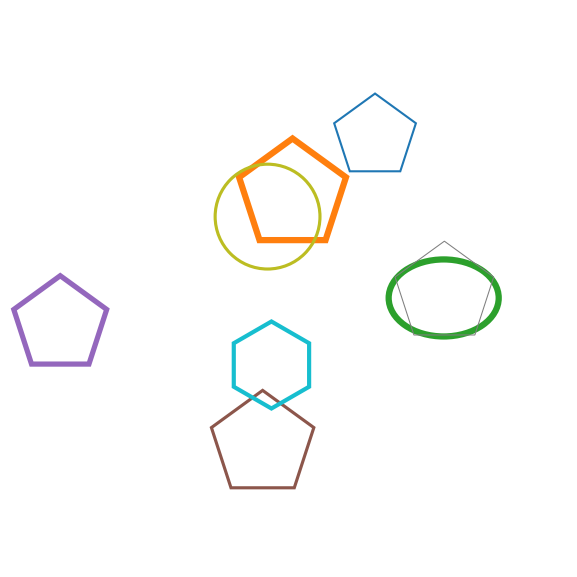[{"shape": "pentagon", "thickness": 1, "radius": 0.37, "center": [0.649, 0.763]}, {"shape": "pentagon", "thickness": 3, "radius": 0.49, "center": [0.507, 0.662]}, {"shape": "oval", "thickness": 3, "radius": 0.48, "center": [0.768, 0.483]}, {"shape": "pentagon", "thickness": 2.5, "radius": 0.42, "center": [0.104, 0.437]}, {"shape": "pentagon", "thickness": 1.5, "radius": 0.47, "center": [0.455, 0.23]}, {"shape": "pentagon", "thickness": 0.5, "radius": 0.45, "center": [0.769, 0.492]}, {"shape": "circle", "thickness": 1.5, "radius": 0.45, "center": [0.463, 0.624]}, {"shape": "hexagon", "thickness": 2, "radius": 0.38, "center": [0.47, 0.367]}]